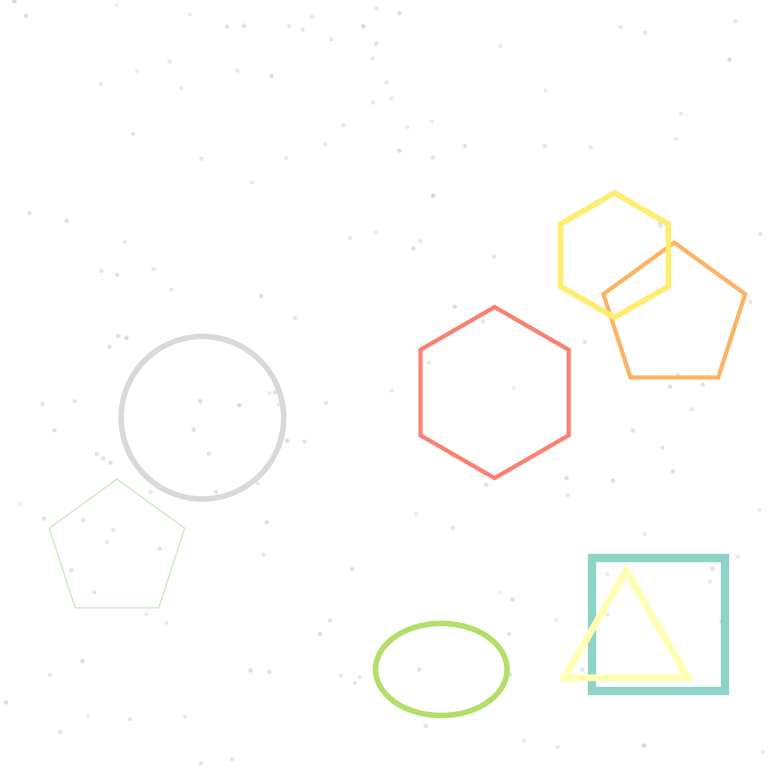[{"shape": "square", "thickness": 3, "radius": 0.43, "center": [0.855, 0.189]}, {"shape": "triangle", "thickness": 2.5, "radius": 0.46, "center": [0.813, 0.166]}, {"shape": "hexagon", "thickness": 1.5, "radius": 0.56, "center": [0.642, 0.49]}, {"shape": "pentagon", "thickness": 1.5, "radius": 0.48, "center": [0.876, 0.588]}, {"shape": "oval", "thickness": 2, "radius": 0.43, "center": [0.573, 0.131]}, {"shape": "circle", "thickness": 2, "radius": 0.53, "center": [0.263, 0.458]}, {"shape": "pentagon", "thickness": 0.5, "radius": 0.46, "center": [0.152, 0.285]}, {"shape": "hexagon", "thickness": 2, "radius": 0.4, "center": [0.798, 0.669]}]